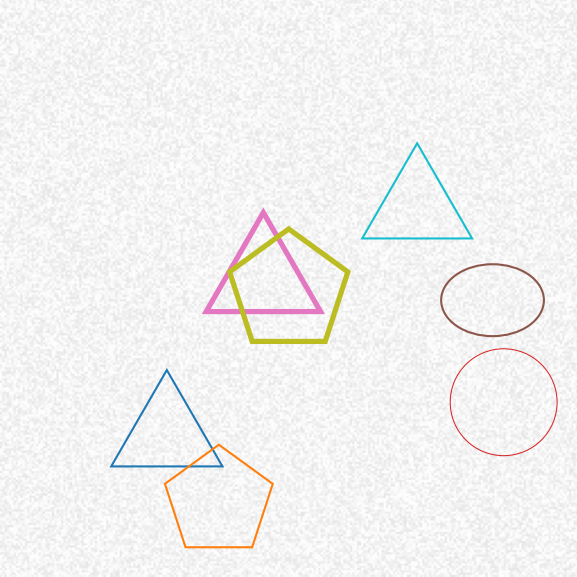[{"shape": "triangle", "thickness": 1, "radius": 0.56, "center": [0.289, 0.247]}, {"shape": "pentagon", "thickness": 1, "radius": 0.49, "center": [0.379, 0.131]}, {"shape": "circle", "thickness": 0.5, "radius": 0.46, "center": [0.872, 0.303]}, {"shape": "oval", "thickness": 1, "radius": 0.44, "center": [0.853, 0.479]}, {"shape": "triangle", "thickness": 2.5, "radius": 0.57, "center": [0.456, 0.517]}, {"shape": "pentagon", "thickness": 2.5, "radius": 0.54, "center": [0.5, 0.495]}, {"shape": "triangle", "thickness": 1, "radius": 0.55, "center": [0.722, 0.641]}]